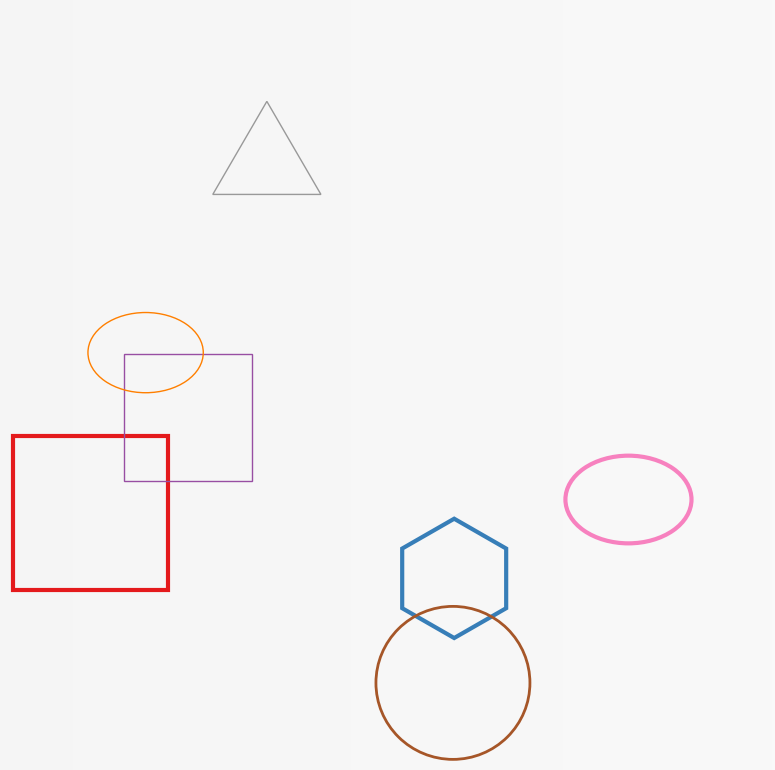[{"shape": "square", "thickness": 1.5, "radius": 0.5, "center": [0.117, 0.334]}, {"shape": "hexagon", "thickness": 1.5, "radius": 0.39, "center": [0.586, 0.249]}, {"shape": "square", "thickness": 0.5, "radius": 0.41, "center": [0.243, 0.457]}, {"shape": "oval", "thickness": 0.5, "radius": 0.37, "center": [0.188, 0.542]}, {"shape": "circle", "thickness": 1, "radius": 0.5, "center": [0.584, 0.113]}, {"shape": "oval", "thickness": 1.5, "radius": 0.41, "center": [0.811, 0.351]}, {"shape": "triangle", "thickness": 0.5, "radius": 0.4, "center": [0.344, 0.788]}]